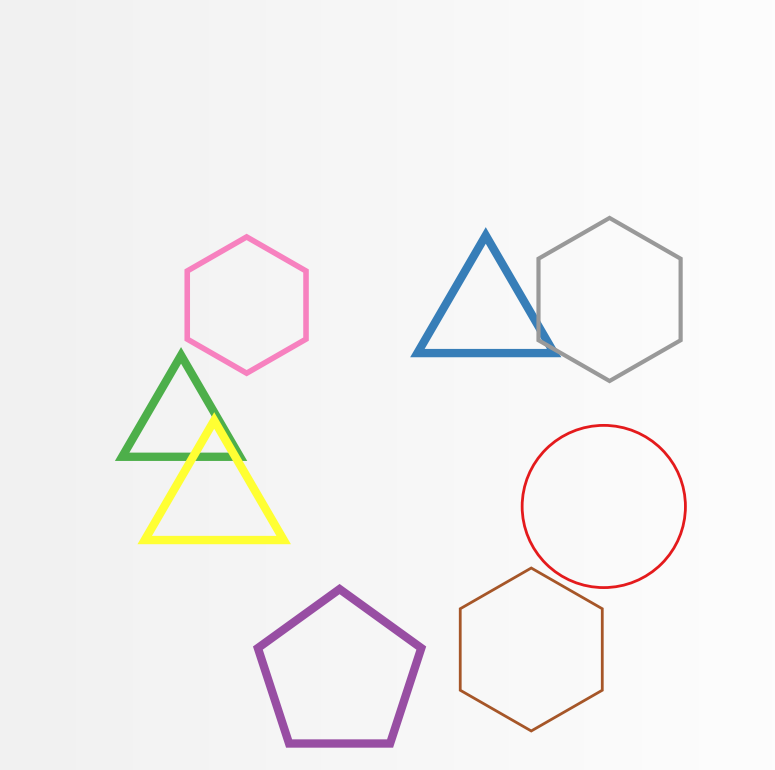[{"shape": "circle", "thickness": 1, "radius": 0.53, "center": [0.779, 0.342]}, {"shape": "triangle", "thickness": 3, "radius": 0.51, "center": [0.627, 0.592]}, {"shape": "triangle", "thickness": 3, "radius": 0.44, "center": [0.234, 0.451]}, {"shape": "pentagon", "thickness": 3, "radius": 0.55, "center": [0.438, 0.124]}, {"shape": "triangle", "thickness": 3, "radius": 0.52, "center": [0.276, 0.35]}, {"shape": "hexagon", "thickness": 1, "radius": 0.53, "center": [0.685, 0.157]}, {"shape": "hexagon", "thickness": 2, "radius": 0.44, "center": [0.318, 0.604]}, {"shape": "hexagon", "thickness": 1.5, "radius": 0.53, "center": [0.787, 0.611]}]